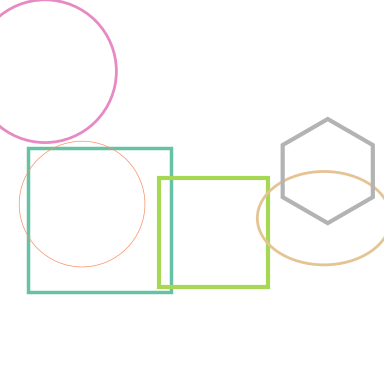[{"shape": "square", "thickness": 2.5, "radius": 0.93, "center": [0.259, 0.429]}, {"shape": "circle", "thickness": 0.5, "radius": 0.82, "center": [0.213, 0.47]}, {"shape": "circle", "thickness": 2, "radius": 0.93, "center": [0.117, 0.815]}, {"shape": "square", "thickness": 3, "radius": 0.71, "center": [0.555, 0.396]}, {"shape": "oval", "thickness": 2, "radius": 0.87, "center": [0.842, 0.433]}, {"shape": "hexagon", "thickness": 3, "radius": 0.68, "center": [0.851, 0.556]}]